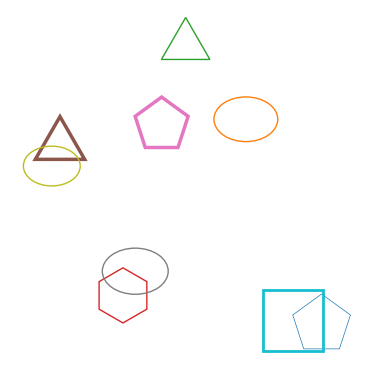[{"shape": "pentagon", "thickness": 0.5, "radius": 0.39, "center": [0.835, 0.158]}, {"shape": "oval", "thickness": 1, "radius": 0.41, "center": [0.639, 0.69]}, {"shape": "triangle", "thickness": 1, "radius": 0.36, "center": [0.482, 0.882]}, {"shape": "hexagon", "thickness": 1, "radius": 0.36, "center": [0.319, 0.233]}, {"shape": "triangle", "thickness": 2.5, "radius": 0.37, "center": [0.156, 0.623]}, {"shape": "pentagon", "thickness": 2.5, "radius": 0.36, "center": [0.42, 0.675]}, {"shape": "oval", "thickness": 1, "radius": 0.43, "center": [0.351, 0.296]}, {"shape": "oval", "thickness": 1, "radius": 0.37, "center": [0.135, 0.569]}, {"shape": "square", "thickness": 2, "radius": 0.39, "center": [0.761, 0.167]}]